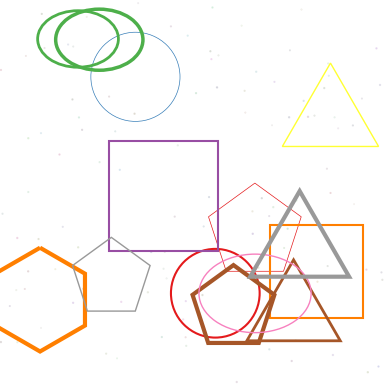[{"shape": "pentagon", "thickness": 0.5, "radius": 0.63, "center": [0.662, 0.398]}, {"shape": "circle", "thickness": 1.5, "radius": 0.58, "center": [0.559, 0.238]}, {"shape": "circle", "thickness": 0.5, "radius": 0.58, "center": [0.352, 0.8]}, {"shape": "oval", "thickness": 2, "radius": 0.52, "center": [0.203, 0.899]}, {"shape": "oval", "thickness": 2.5, "radius": 0.57, "center": [0.258, 0.897]}, {"shape": "square", "thickness": 1.5, "radius": 0.71, "center": [0.425, 0.491]}, {"shape": "hexagon", "thickness": 3, "radius": 0.67, "center": [0.104, 0.222]}, {"shape": "square", "thickness": 1.5, "radius": 0.6, "center": [0.822, 0.294]}, {"shape": "triangle", "thickness": 1, "radius": 0.72, "center": [0.858, 0.692]}, {"shape": "pentagon", "thickness": 3, "radius": 0.56, "center": [0.606, 0.2]}, {"shape": "triangle", "thickness": 2, "radius": 0.7, "center": [0.763, 0.185]}, {"shape": "oval", "thickness": 1, "radius": 0.73, "center": [0.662, 0.238]}, {"shape": "triangle", "thickness": 3, "radius": 0.74, "center": [0.778, 0.355]}, {"shape": "pentagon", "thickness": 1, "radius": 0.53, "center": [0.289, 0.278]}]